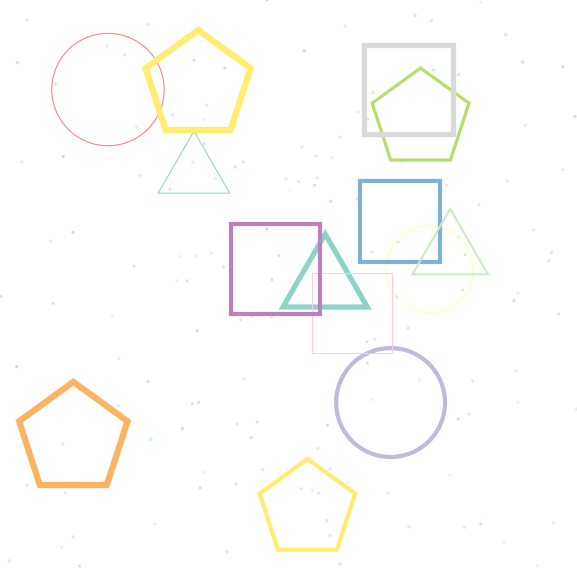[{"shape": "triangle", "thickness": 2.5, "radius": 0.42, "center": [0.563, 0.51]}, {"shape": "triangle", "thickness": 0.5, "radius": 0.36, "center": [0.336, 0.7]}, {"shape": "circle", "thickness": 0.5, "radius": 0.38, "center": [0.744, 0.533]}, {"shape": "circle", "thickness": 2, "radius": 0.47, "center": [0.676, 0.302]}, {"shape": "circle", "thickness": 0.5, "radius": 0.49, "center": [0.187, 0.844]}, {"shape": "square", "thickness": 2, "radius": 0.35, "center": [0.693, 0.616]}, {"shape": "pentagon", "thickness": 3, "radius": 0.49, "center": [0.127, 0.239]}, {"shape": "pentagon", "thickness": 1.5, "radius": 0.44, "center": [0.728, 0.793]}, {"shape": "square", "thickness": 0.5, "radius": 0.35, "center": [0.609, 0.457]}, {"shape": "square", "thickness": 2.5, "radius": 0.39, "center": [0.708, 0.844]}, {"shape": "square", "thickness": 2, "radius": 0.39, "center": [0.477, 0.533]}, {"shape": "triangle", "thickness": 1, "radius": 0.38, "center": [0.78, 0.562]}, {"shape": "pentagon", "thickness": 3, "radius": 0.48, "center": [0.343, 0.851]}, {"shape": "pentagon", "thickness": 2, "radius": 0.43, "center": [0.532, 0.118]}]